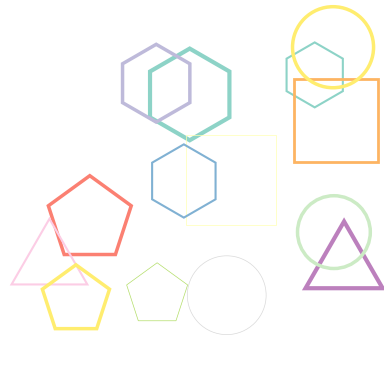[{"shape": "hexagon", "thickness": 1.5, "radius": 0.42, "center": [0.817, 0.805]}, {"shape": "hexagon", "thickness": 3, "radius": 0.6, "center": [0.493, 0.755]}, {"shape": "square", "thickness": 0.5, "radius": 0.59, "center": [0.6, 0.532]}, {"shape": "hexagon", "thickness": 2.5, "radius": 0.5, "center": [0.406, 0.784]}, {"shape": "pentagon", "thickness": 2.5, "radius": 0.57, "center": [0.233, 0.43]}, {"shape": "hexagon", "thickness": 1.5, "radius": 0.48, "center": [0.478, 0.53]}, {"shape": "square", "thickness": 2, "radius": 0.54, "center": [0.873, 0.687]}, {"shape": "pentagon", "thickness": 0.5, "radius": 0.42, "center": [0.408, 0.234]}, {"shape": "triangle", "thickness": 1.5, "radius": 0.57, "center": [0.128, 0.318]}, {"shape": "circle", "thickness": 0.5, "radius": 0.51, "center": [0.589, 0.233]}, {"shape": "triangle", "thickness": 3, "radius": 0.58, "center": [0.894, 0.309]}, {"shape": "circle", "thickness": 2.5, "radius": 0.47, "center": [0.867, 0.397]}, {"shape": "circle", "thickness": 2.5, "radius": 0.53, "center": [0.865, 0.877]}, {"shape": "pentagon", "thickness": 2.5, "radius": 0.46, "center": [0.197, 0.221]}]